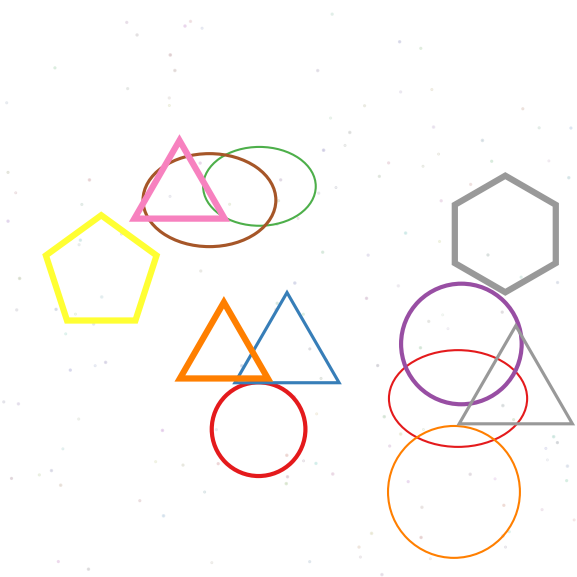[{"shape": "circle", "thickness": 2, "radius": 0.41, "center": [0.448, 0.256]}, {"shape": "oval", "thickness": 1, "radius": 0.6, "center": [0.793, 0.309]}, {"shape": "triangle", "thickness": 1.5, "radius": 0.52, "center": [0.497, 0.388]}, {"shape": "oval", "thickness": 1, "radius": 0.49, "center": [0.449, 0.676]}, {"shape": "circle", "thickness": 2, "radius": 0.52, "center": [0.799, 0.404]}, {"shape": "circle", "thickness": 1, "radius": 0.57, "center": [0.786, 0.147]}, {"shape": "triangle", "thickness": 3, "radius": 0.44, "center": [0.388, 0.388]}, {"shape": "pentagon", "thickness": 3, "radius": 0.5, "center": [0.175, 0.526]}, {"shape": "oval", "thickness": 1.5, "radius": 0.58, "center": [0.363, 0.653]}, {"shape": "triangle", "thickness": 3, "radius": 0.45, "center": [0.311, 0.666]}, {"shape": "hexagon", "thickness": 3, "radius": 0.5, "center": [0.875, 0.594]}, {"shape": "triangle", "thickness": 1.5, "radius": 0.57, "center": [0.893, 0.322]}]